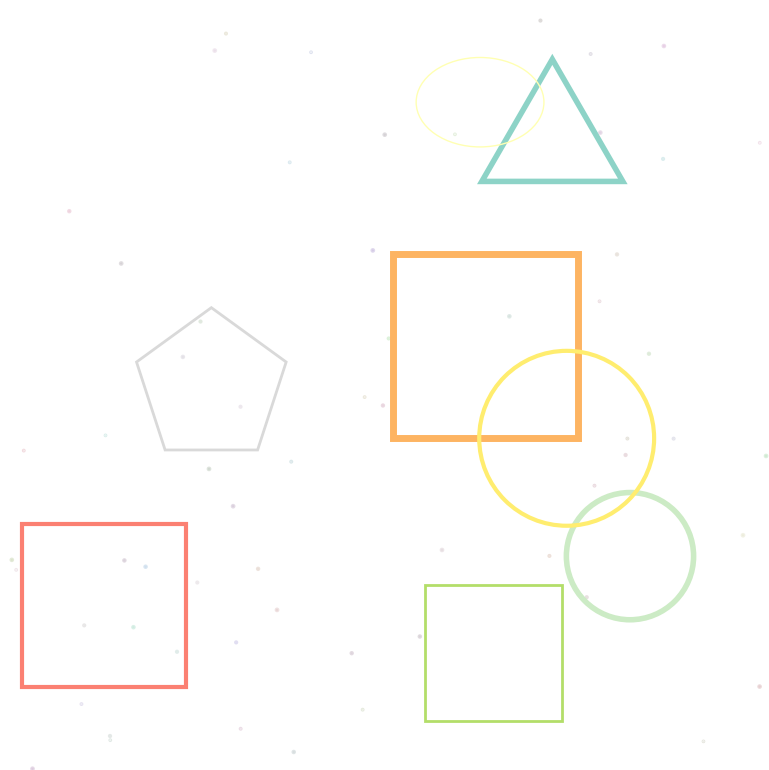[{"shape": "triangle", "thickness": 2, "radius": 0.53, "center": [0.717, 0.817]}, {"shape": "oval", "thickness": 0.5, "radius": 0.41, "center": [0.623, 0.867]}, {"shape": "square", "thickness": 1.5, "radius": 0.53, "center": [0.135, 0.214]}, {"shape": "square", "thickness": 2.5, "radius": 0.6, "center": [0.63, 0.551]}, {"shape": "square", "thickness": 1, "radius": 0.44, "center": [0.641, 0.152]}, {"shape": "pentagon", "thickness": 1, "radius": 0.51, "center": [0.274, 0.498]}, {"shape": "circle", "thickness": 2, "radius": 0.41, "center": [0.818, 0.278]}, {"shape": "circle", "thickness": 1.5, "radius": 0.57, "center": [0.736, 0.431]}]